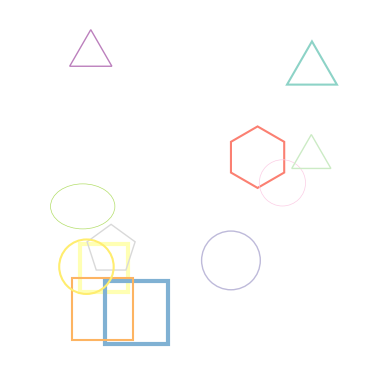[{"shape": "triangle", "thickness": 1.5, "radius": 0.37, "center": [0.81, 0.818]}, {"shape": "square", "thickness": 3, "radius": 0.31, "center": [0.27, 0.303]}, {"shape": "circle", "thickness": 1, "radius": 0.38, "center": [0.6, 0.324]}, {"shape": "hexagon", "thickness": 1.5, "radius": 0.4, "center": [0.669, 0.592]}, {"shape": "square", "thickness": 3, "radius": 0.41, "center": [0.356, 0.189]}, {"shape": "square", "thickness": 1.5, "radius": 0.4, "center": [0.265, 0.197]}, {"shape": "oval", "thickness": 0.5, "radius": 0.42, "center": [0.215, 0.464]}, {"shape": "circle", "thickness": 0.5, "radius": 0.3, "center": [0.734, 0.525]}, {"shape": "pentagon", "thickness": 1, "radius": 0.33, "center": [0.289, 0.352]}, {"shape": "triangle", "thickness": 1, "radius": 0.32, "center": [0.236, 0.86]}, {"shape": "triangle", "thickness": 1, "radius": 0.29, "center": [0.809, 0.592]}, {"shape": "circle", "thickness": 1.5, "radius": 0.35, "center": [0.225, 0.307]}]